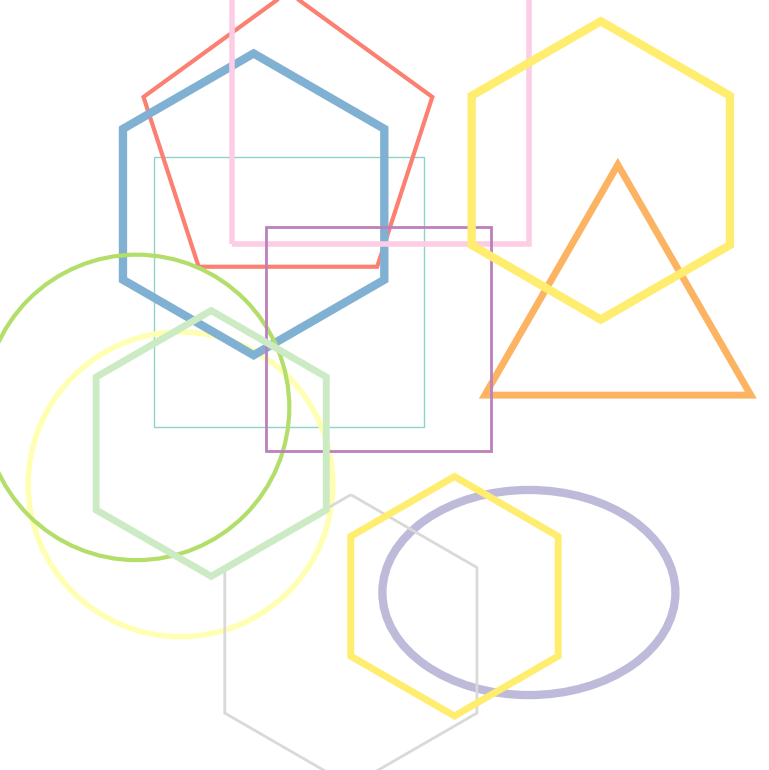[{"shape": "square", "thickness": 0.5, "radius": 0.88, "center": [0.375, 0.621]}, {"shape": "circle", "thickness": 2, "radius": 0.99, "center": [0.234, 0.371]}, {"shape": "oval", "thickness": 3, "radius": 0.95, "center": [0.687, 0.231]}, {"shape": "pentagon", "thickness": 1.5, "radius": 0.99, "center": [0.374, 0.813]}, {"shape": "hexagon", "thickness": 3, "radius": 0.98, "center": [0.329, 0.735]}, {"shape": "triangle", "thickness": 2.5, "radius": 1.0, "center": [0.802, 0.587]}, {"shape": "circle", "thickness": 1.5, "radius": 0.99, "center": [0.177, 0.471]}, {"shape": "square", "thickness": 2, "radius": 0.96, "center": [0.495, 0.875]}, {"shape": "hexagon", "thickness": 1, "radius": 0.95, "center": [0.456, 0.168]}, {"shape": "square", "thickness": 1, "radius": 0.73, "center": [0.492, 0.559]}, {"shape": "hexagon", "thickness": 2.5, "radius": 0.86, "center": [0.274, 0.424]}, {"shape": "hexagon", "thickness": 2.5, "radius": 0.78, "center": [0.59, 0.226]}, {"shape": "hexagon", "thickness": 3, "radius": 0.97, "center": [0.78, 0.779]}]